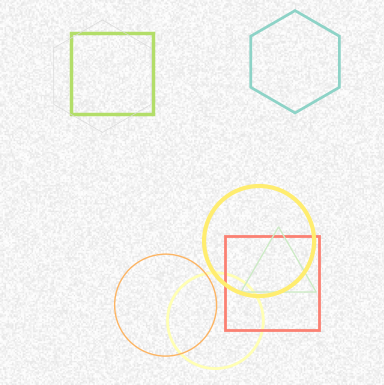[{"shape": "hexagon", "thickness": 2, "radius": 0.66, "center": [0.766, 0.84]}, {"shape": "circle", "thickness": 2, "radius": 0.62, "center": [0.56, 0.167]}, {"shape": "square", "thickness": 2, "radius": 0.61, "center": [0.705, 0.265]}, {"shape": "circle", "thickness": 1, "radius": 0.66, "center": [0.43, 0.207]}, {"shape": "square", "thickness": 2.5, "radius": 0.53, "center": [0.291, 0.809]}, {"shape": "hexagon", "thickness": 0.5, "radius": 0.73, "center": [0.266, 0.802]}, {"shape": "triangle", "thickness": 1, "radius": 0.56, "center": [0.724, 0.298]}, {"shape": "circle", "thickness": 3, "radius": 0.71, "center": [0.673, 0.374]}]